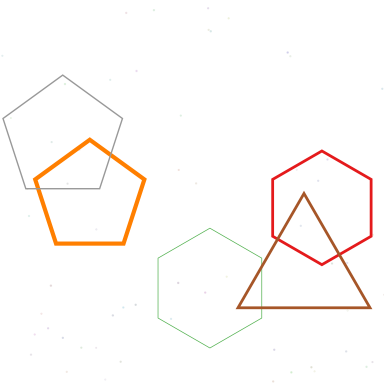[{"shape": "hexagon", "thickness": 2, "radius": 0.74, "center": [0.836, 0.46]}, {"shape": "hexagon", "thickness": 0.5, "radius": 0.78, "center": [0.545, 0.252]}, {"shape": "pentagon", "thickness": 3, "radius": 0.75, "center": [0.233, 0.488]}, {"shape": "triangle", "thickness": 2, "radius": 0.99, "center": [0.79, 0.3]}, {"shape": "pentagon", "thickness": 1, "radius": 0.82, "center": [0.163, 0.642]}]